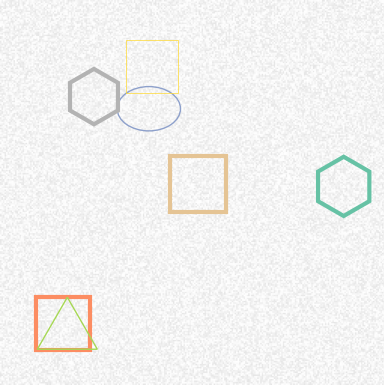[{"shape": "hexagon", "thickness": 3, "radius": 0.38, "center": [0.893, 0.516]}, {"shape": "square", "thickness": 3, "radius": 0.35, "center": [0.164, 0.159]}, {"shape": "oval", "thickness": 1, "radius": 0.41, "center": [0.387, 0.718]}, {"shape": "triangle", "thickness": 1, "radius": 0.45, "center": [0.175, 0.138]}, {"shape": "square", "thickness": 0.5, "radius": 0.34, "center": [0.395, 0.828]}, {"shape": "square", "thickness": 3, "radius": 0.36, "center": [0.514, 0.523]}, {"shape": "hexagon", "thickness": 3, "radius": 0.36, "center": [0.244, 0.749]}]